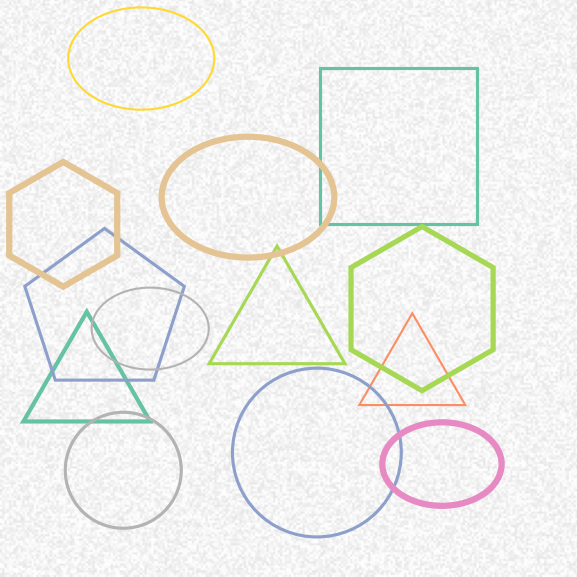[{"shape": "square", "thickness": 1.5, "radius": 0.68, "center": [0.69, 0.746]}, {"shape": "triangle", "thickness": 2, "radius": 0.63, "center": [0.15, 0.333]}, {"shape": "triangle", "thickness": 1, "radius": 0.53, "center": [0.714, 0.351]}, {"shape": "pentagon", "thickness": 1.5, "radius": 0.73, "center": [0.181, 0.458]}, {"shape": "circle", "thickness": 1.5, "radius": 0.73, "center": [0.549, 0.216]}, {"shape": "oval", "thickness": 3, "radius": 0.52, "center": [0.765, 0.196]}, {"shape": "triangle", "thickness": 1.5, "radius": 0.68, "center": [0.48, 0.437]}, {"shape": "hexagon", "thickness": 2.5, "radius": 0.71, "center": [0.731, 0.465]}, {"shape": "oval", "thickness": 1, "radius": 0.63, "center": [0.245, 0.898]}, {"shape": "oval", "thickness": 3, "radius": 0.75, "center": [0.429, 0.658]}, {"shape": "hexagon", "thickness": 3, "radius": 0.54, "center": [0.109, 0.611]}, {"shape": "oval", "thickness": 1, "radius": 0.51, "center": [0.26, 0.43]}, {"shape": "circle", "thickness": 1.5, "radius": 0.5, "center": [0.213, 0.185]}]